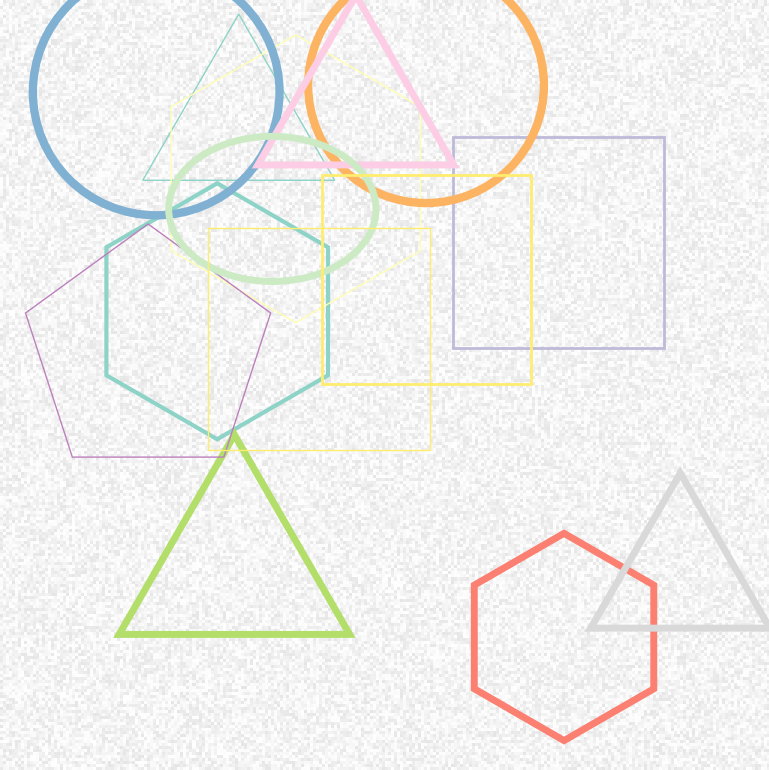[{"shape": "triangle", "thickness": 0.5, "radius": 0.72, "center": [0.31, 0.838]}, {"shape": "hexagon", "thickness": 1.5, "radius": 0.83, "center": [0.282, 0.596]}, {"shape": "hexagon", "thickness": 0.5, "radius": 0.93, "center": [0.384, 0.768]}, {"shape": "square", "thickness": 1, "radius": 0.69, "center": [0.725, 0.685]}, {"shape": "hexagon", "thickness": 2.5, "radius": 0.67, "center": [0.733, 0.173]}, {"shape": "circle", "thickness": 3, "radius": 0.8, "center": [0.203, 0.881]}, {"shape": "circle", "thickness": 3, "radius": 0.77, "center": [0.553, 0.889]}, {"shape": "triangle", "thickness": 2.5, "radius": 0.86, "center": [0.304, 0.263]}, {"shape": "triangle", "thickness": 2.5, "radius": 0.73, "center": [0.462, 0.859]}, {"shape": "triangle", "thickness": 2.5, "radius": 0.67, "center": [0.884, 0.251]}, {"shape": "pentagon", "thickness": 0.5, "radius": 0.84, "center": [0.192, 0.542]}, {"shape": "oval", "thickness": 2.5, "radius": 0.67, "center": [0.354, 0.729]}, {"shape": "square", "thickness": 1, "radius": 0.68, "center": [0.554, 0.638]}, {"shape": "square", "thickness": 0.5, "radius": 0.72, "center": [0.415, 0.56]}]